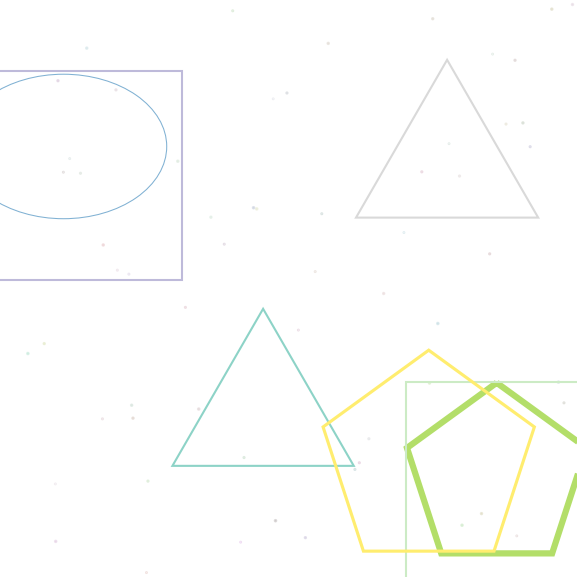[{"shape": "triangle", "thickness": 1, "radius": 0.91, "center": [0.456, 0.283]}, {"shape": "square", "thickness": 1, "radius": 0.9, "center": [0.134, 0.696]}, {"shape": "oval", "thickness": 0.5, "radius": 0.89, "center": [0.11, 0.746]}, {"shape": "pentagon", "thickness": 3, "radius": 0.82, "center": [0.86, 0.173]}, {"shape": "triangle", "thickness": 1, "radius": 0.91, "center": [0.774, 0.713]}, {"shape": "square", "thickness": 1, "radius": 0.87, "center": [0.876, 0.165]}, {"shape": "pentagon", "thickness": 1.5, "radius": 0.96, "center": [0.742, 0.2]}]